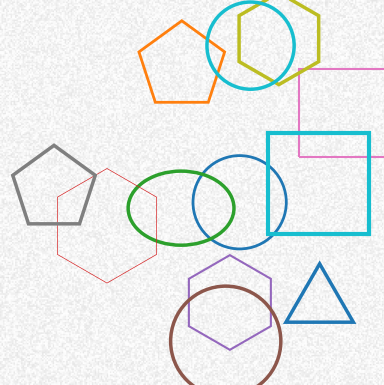[{"shape": "triangle", "thickness": 2.5, "radius": 0.51, "center": [0.83, 0.214]}, {"shape": "circle", "thickness": 2, "radius": 0.61, "center": [0.622, 0.475]}, {"shape": "pentagon", "thickness": 2, "radius": 0.59, "center": [0.472, 0.829]}, {"shape": "oval", "thickness": 2.5, "radius": 0.69, "center": [0.47, 0.459]}, {"shape": "hexagon", "thickness": 0.5, "radius": 0.74, "center": [0.278, 0.414]}, {"shape": "hexagon", "thickness": 1.5, "radius": 0.61, "center": [0.597, 0.214]}, {"shape": "circle", "thickness": 2.5, "radius": 0.72, "center": [0.586, 0.114]}, {"shape": "square", "thickness": 1.5, "radius": 0.57, "center": [0.891, 0.706]}, {"shape": "pentagon", "thickness": 2.5, "radius": 0.56, "center": [0.14, 0.51]}, {"shape": "hexagon", "thickness": 2.5, "radius": 0.6, "center": [0.724, 0.9]}, {"shape": "square", "thickness": 3, "radius": 0.66, "center": [0.828, 0.523]}, {"shape": "circle", "thickness": 2.5, "radius": 0.57, "center": [0.651, 0.881]}]